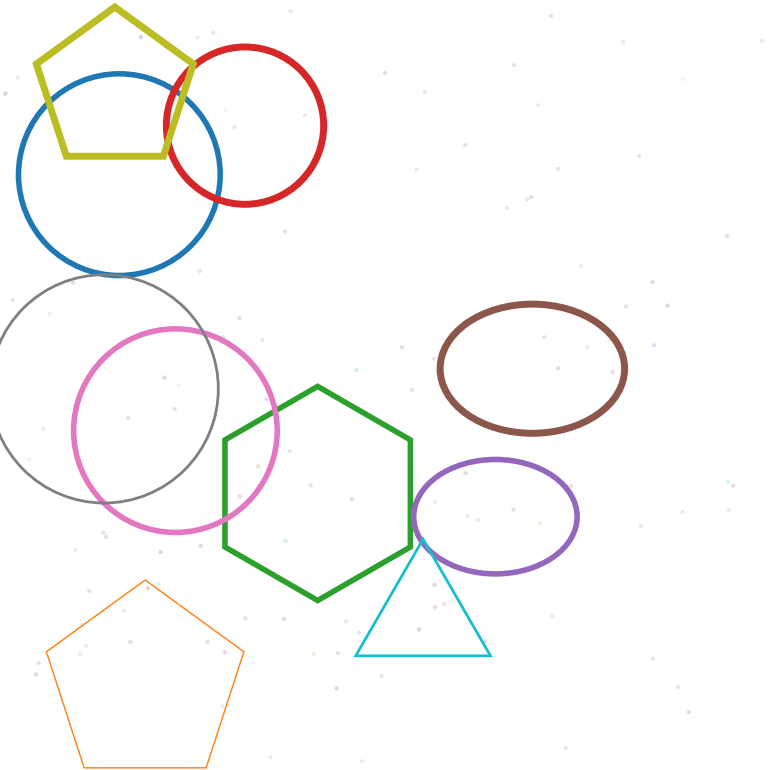[{"shape": "circle", "thickness": 2, "radius": 0.65, "center": [0.155, 0.773]}, {"shape": "pentagon", "thickness": 0.5, "radius": 0.67, "center": [0.188, 0.112]}, {"shape": "hexagon", "thickness": 2, "radius": 0.7, "center": [0.413, 0.359]}, {"shape": "circle", "thickness": 2.5, "radius": 0.51, "center": [0.318, 0.837]}, {"shape": "oval", "thickness": 2, "radius": 0.53, "center": [0.643, 0.329]}, {"shape": "oval", "thickness": 2.5, "radius": 0.6, "center": [0.691, 0.521]}, {"shape": "circle", "thickness": 2, "radius": 0.66, "center": [0.228, 0.441]}, {"shape": "circle", "thickness": 1, "radius": 0.74, "center": [0.135, 0.495]}, {"shape": "pentagon", "thickness": 2.5, "radius": 0.54, "center": [0.149, 0.884]}, {"shape": "triangle", "thickness": 1, "radius": 0.5, "center": [0.549, 0.199]}]